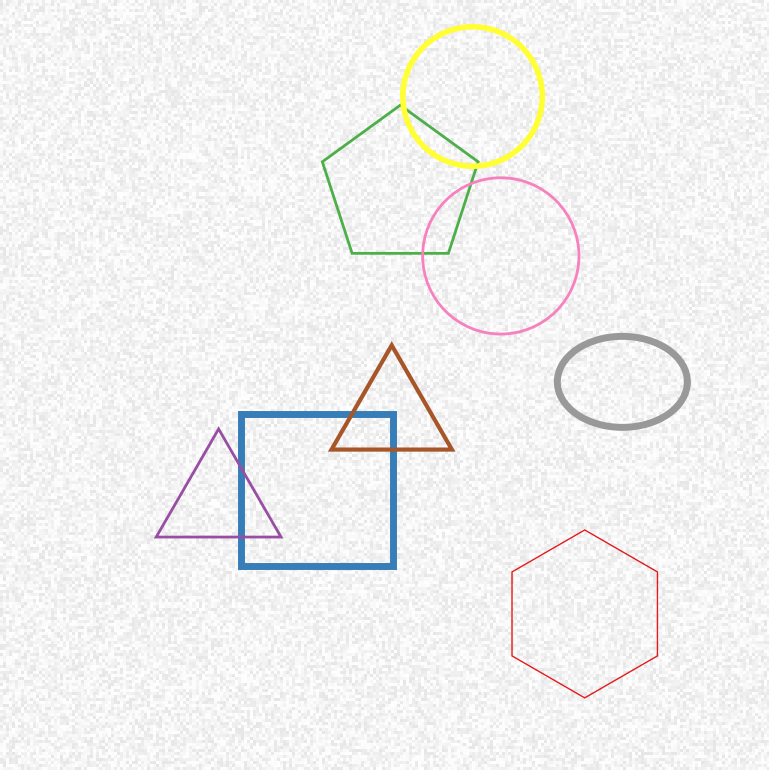[{"shape": "hexagon", "thickness": 0.5, "radius": 0.55, "center": [0.759, 0.203]}, {"shape": "square", "thickness": 2.5, "radius": 0.49, "center": [0.412, 0.363]}, {"shape": "pentagon", "thickness": 1, "radius": 0.53, "center": [0.52, 0.757]}, {"shape": "triangle", "thickness": 1, "radius": 0.47, "center": [0.284, 0.349]}, {"shape": "circle", "thickness": 2, "radius": 0.45, "center": [0.614, 0.875]}, {"shape": "triangle", "thickness": 1.5, "radius": 0.45, "center": [0.509, 0.461]}, {"shape": "circle", "thickness": 1, "radius": 0.51, "center": [0.65, 0.668]}, {"shape": "oval", "thickness": 2.5, "radius": 0.42, "center": [0.808, 0.504]}]